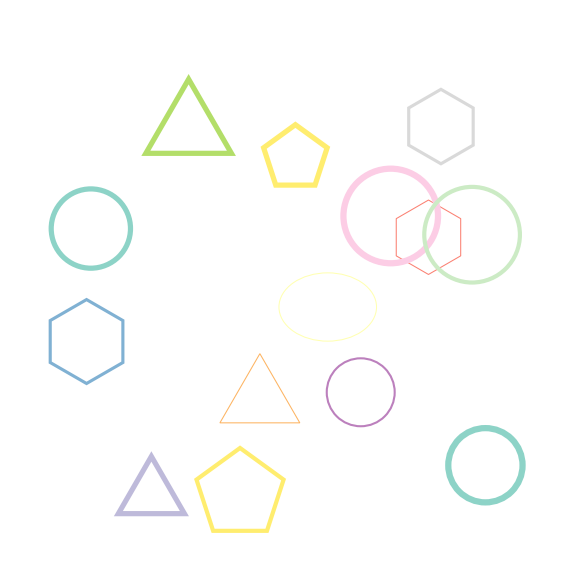[{"shape": "circle", "thickness": 2.5, "radius": 0.34, "center": [0.157, 0.603]}, {"shape": "circle", "thickness": 3, "radius": 0.32, "center": [0.841, 0.194]}, {"shape": "oval", "thickness": 0.5, "radius": 0.42, "center": [0.568, 0.468]}, {"shape": "triangle", "thickness": 2.5, "radius": 0.33, "center": [0.262, 0.143]}, {"shape": "hexagon", "thickness": 0.5, "radius": 0.32, "center": [0.742, 0.588]}, {"shape": "hexagon", "thickness": 1.5, "radius": 0.36, "center": [0.15, 0.408]}, {"shape": "triangle", "thickness": 0.5, "radius": 0.4, "center": [0.45, 0.307]}, {"shape": "triangle", "thickness": 2.5, "radius": 0.43, "center": [0.327, 0.776]}, {"shape": "circle", "thickness": 3, "radius": 0.41, "center": [0.677, 0.625]}, {"shape": "hexagon", "thickness": 1.5, "radius": 0.32, "center": [0.764, 0.78]}, {"shape": "circle", "thickness": 1, "radius": 0.29, "center": [0.625, 0.32]}, {"shape": "circle", "thickness": 2, "radius": 0.41, "center": [0.817, 0.593]}, {"shape": "pentagon", "thickness": 2, "radius": 0.4, "center": [0.416, 0.144]}, {"shape": "pentagon", "thickness": 2.5, "radius": 0.29, "center": [0.511, 0.725]}]